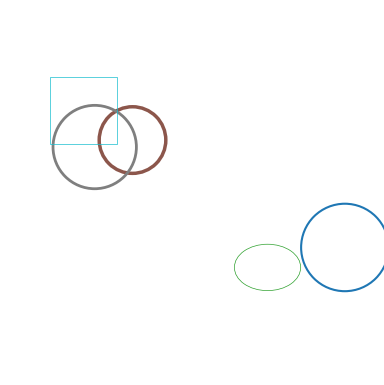[{"shape": "circle", "thickness": 1.5, "radius": 0.57, "center": [0.896, 0.357]}, {"shape": "oval", "thickness": 0.5, "radius": 0.43, "center": [0.695, 0.305]}, {"shape": "circle", "thickness": 2.5, "radius": 0.43, "center": [0.344, 0.636]}, {"shape": "circle", "thickness": 2, "radius": 0.54, "center": [0.246, 0.618]}, {"shape": "square", "thickness": 0.5, "radius": 0.44, "center": [0.217, 0.713]}]